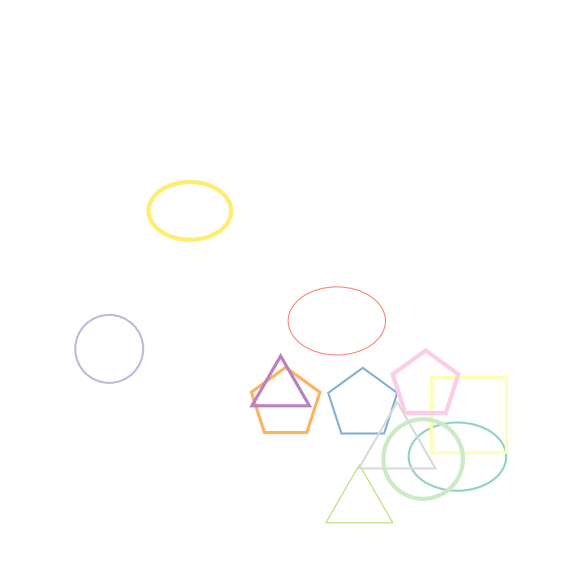[{"shape": "oval", "thickness": 1, "radius": 0.42, "center": [0.792, 0.208]}, {"shape": "square", "thickness": 1.5, "radius": 0.33, "center": [0.811, 0.281]}, {"shape": "circle", "thickness": 1, "radius": 0.29, "center": [0.189, 0.395]}, {"shape": "oval", "thickness": 0.5, "radius": 0.42, "center": [0.583, 0.443]}, {"shape": "pentagon", "thickness": 1, "radius": 0.31, "center": [0.628, 0.299]}, {"shape": "pentagon", "thickness": 1.5, "radius": 0.31, "center": [0.495, 0.301]}, {"shape": "triangle", "thickness": 0.5, "radius": 0.33, "center": [0.622, 0.127]}, {"shape": "pentagon", "thickness": 2, "radius": 0.3, "center": [0.737, 0.333]}, {"shape": "triangle", "thickness": 1, "radius": 0.38, "center": [0.688, 0.226]}, {"shape": "triangle", "thickness": 1.5, "radius": 0.29, "center": [0.486, 0.325]}, {"shape": "circle", "thickness": 2, "radius": 0.34, "center": [0.733, 0.204]}, {"shape": "oval", "thickness": 2, "radius": 0.36, "center": [0.329, 0.634]}]